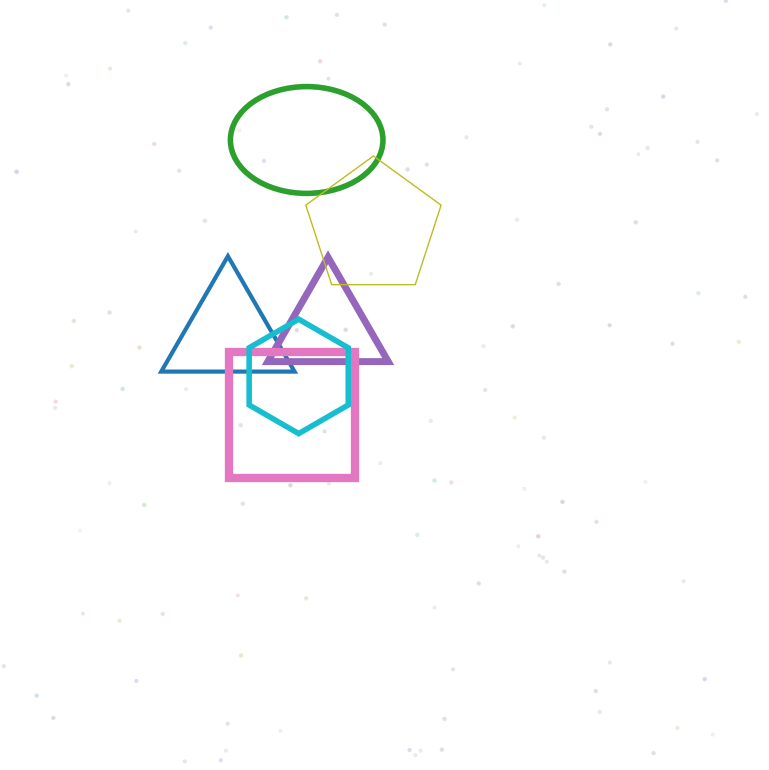[{"shape": "triangle", "thickness": 1.5, "radius": 0.5, "center": [0.296, 0.567]}, {"shape": "oval", "thickness": 2, "radius": 0.5, "center": [0.398, 0.818]}, {"shape": "triangle", "thickness": 2.5, "radius": 0.45, "center": [0.426, 0.576]}, {"shape": "square", "thickness": 3, "radius": 0.41, "center": [0.379, 0.461]}, {"shape": "pentagon", "thickness": 0.5, "radius": 0.46, "center": [0.485, 0.705]}, {"shape": "hexagon", "thickness": 2, "radius": 0.37, "center": [0.388, 0.511]}]